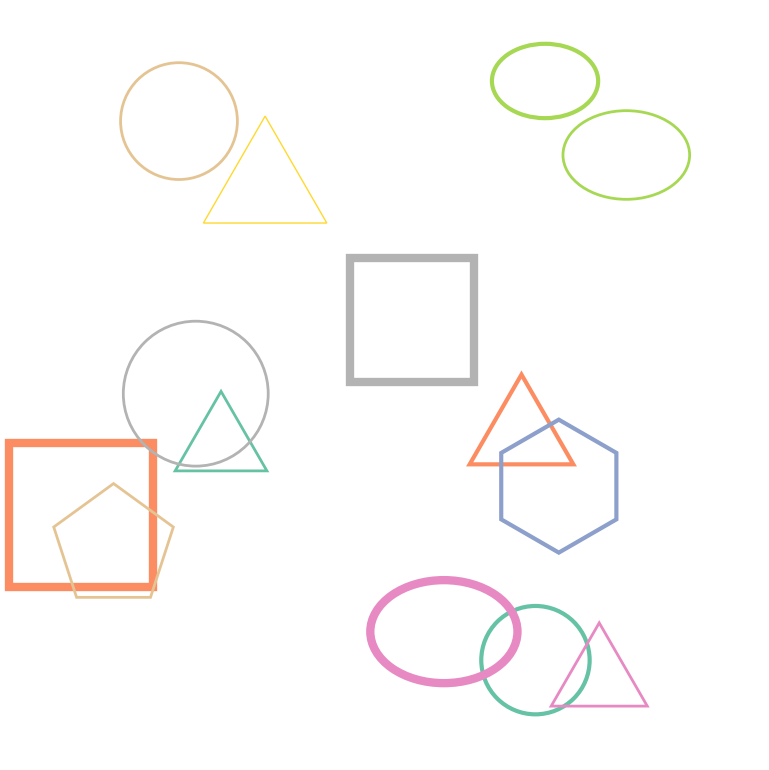[{"shape": "circle", "thickness": 1.5, "radius": 0.35, "center": [0.695, 0.143]}, {"shape": "triangle", "thickness": 1, "radius": 0.34, "center": [0.287, 0.423]}, {"shape": "square", "thickness": 3, "radius": 0.47, "center": [0.105, 0.331]}, {"shape": "triangle", "thickness": 1.5, "radius": 0.39, "center": [0.677, 0.436]}, {"shape": "hexagon", "thickness": 1.5, "radius": 0.43, "center": [0.726, 0.369]}, {"shape": "triangle", "thickness": 1, "radius": 0.36, "center": [0.778, 0.119]}, {"shape": "oval", "thickness": 3, "radius": 0.48, "center": [0.576, 0.18]}, {"shape": "oval", "thickness": 1.5, "radius": 0.34, "center": [0.708, 0.895]}, {"shape": "oval", "thickness": 1, "radius": 0.41, "center": [0.813, 0.799]}, {"shape": "triangle", "thickness": 0.5, "radius": 0.46, "center": [0.344, 0.757]}, {"shape": "pentagon", "thickness": 1, "radius": 0.41, "center": [0.147, 0.29]}, {"shape": "circle", "thickness": 1, "radius": 0.38, "center": [0.232, 0.843]}, {"shape": "circle", "thickness": 1, "radius": 0.47, "center": [0.254, 0.489]}, {"shape": "square", "thickness": 3, "radius": 0.4, "center": [0.535, 0.585]}]